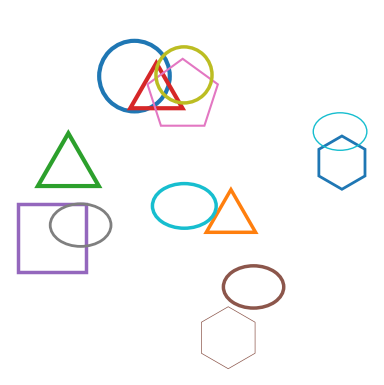[{"shape": "circle", "thickness": 3, "radius": 0.46, "center": [0.349, 0.802]}, {"shape": "hexagon", "thickness": 2, "radius": 0.35, "center": [0.888, 0.578]}, {"shape": "triangle", "thickness": 2.5, "radius": 0.37, "center": [0.6, 0.434]}, {"shape": "triangle", "thickness": 3, "radius": 0.46, "center": [0.178, 0.562]}, {"shape": "triangle", "thickness": 3, "radius": 0.39, "center": [0.406, 0.758]}, {"shape": "square", "thickness": 2.5, "radius": 0.44, "center": [0.136, 0.381]}, {"shape": "hexagon", "thickness": 0.5, "radius": 0.4, "center": [0.593, 0.123]}, {"shape": "oval", "thickness": 2.5, "radius": 0.39, "center": [0.659, 0.255]}, {"shape": "pentagon", "thickness": 1.5, "radius": 0.48, "center": [0.474, 0.751]}, {"shape": "oval", "thickness": 2, "radius": 0.39, "center": [0.209, 0.415]}, {"shape": "circle", "thickness": 2.5, "radius": 0.36, "center": [0.478, 0.805]}, {"shape": "oval", "thickness": 1, "radius": 0.35, "center": [0.883, 0.658]}, {"shape": "oval", "thickness": 2.5, "radius": 0.41, "center": [0.479, 0.465]}]